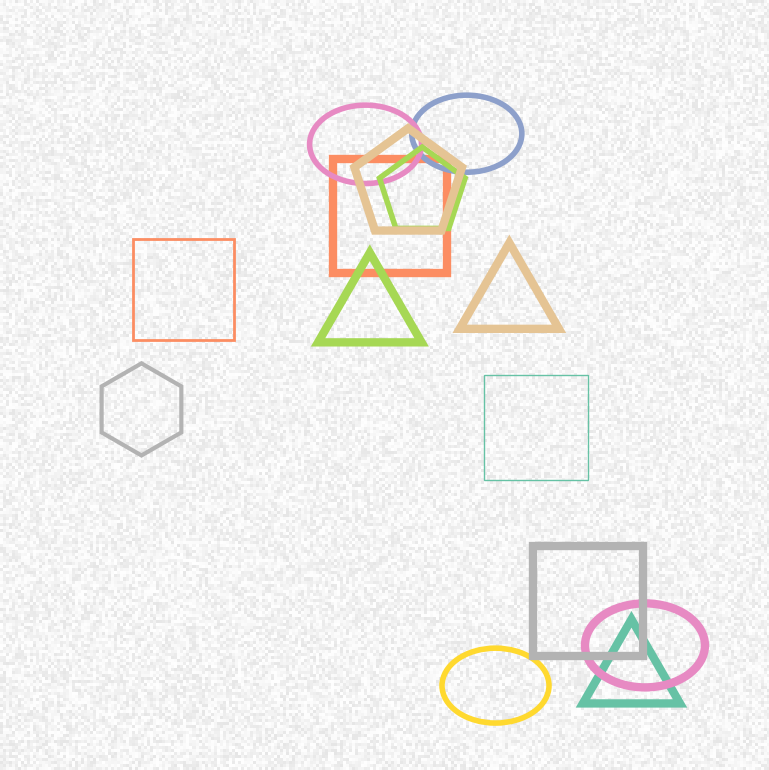[{"shape": "square", "thickness": 0.5, "radius": 0.34, "center": [0.697, 0.445]}, {"shape": "triangle", "thickness": 3, "radius": 0.36, "center": [0.82, 0.123]}, {"shape": "square", "thickness": 1, "radius": 0.33, "center": [0.238, 0.623]}, {"shape": "square", "thickness": 3, "radius": 0.37, "center": [0.506, 0.72]}, {"shape": "oval", "thickness": 2, "radius": 0.36, "center": [0.606, 0.826]}, {"shape": "oval", "thickness": 3, "radius": 0.39, "center": [0.838, 0.162]}, {"shape": "oval", "thickness": 2, "radius": 0.36, "center": [0.475, 0.813]}, {"shape": "triangle", "thickness": 3, "radius": 0.39, "center": [0.48, 0.594]}, {"shape": "pentagon", "thickness": 2, "radius": 0.29, "center": [0.548, 0.751]}, {"shape": "oval", "thickness": 2, "radius": 0.35, "center": [0.644, 0.11]}, {"shape": "triangle", "thickness": 3, "radius": 0.37, "center": [0.661, 0.61]}, {"shape": "pentagon", "thickness": 3, "radius": 0.37, "center": [0.53, 0.76]}, {"shape": "square", "thickness": 3, "radius": 0.36, "center": [0.764, 0.219]}, {"shape": "hexagon", "thickness": 1.5, "radius": 0.3, "center": [0.184, 0.468]}]